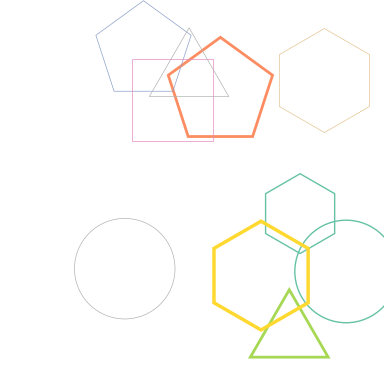[{"shape": "circle", "thickness": 1, "radius": 0.67, "center": [0.899, 0.295]}, {"shape": "hexagon", "thickness": 1, "radius": 0.52, "center": [0.78, 0.445]}, {"shape": "pentagon", "thickness": 2, "radius": 0.71, "center": [0.572, 0.761]}, {"shape": "pentagon", "thickness": 0.5, "radius": 0.65, "center": [0.373, 0.868]}, {"shape": "square", "thickness": 0.5, "radius": 0.53, "center": [0.448, 0.741]}, {"shape": "triangle", "thickness": 2, "radius": 0.58, "center": [0.751, 0.131]}, {"shape": "hexagon", "thickness": 2.5, "radius": 0.71, "center": [0.678, 0.284]}, {"shape": "hexagon", "thickness": 0.5, "radius": 0.68, "center": [0.843, 0.791]}, {"shape": "triangle", "thickness": 0.5, "radius": 0.6, "center": [0.491, 0.809]}, {"shape": "circle", "thickness": 0.5, "radius": 0.65, "center": [0.324, 0.302]}]